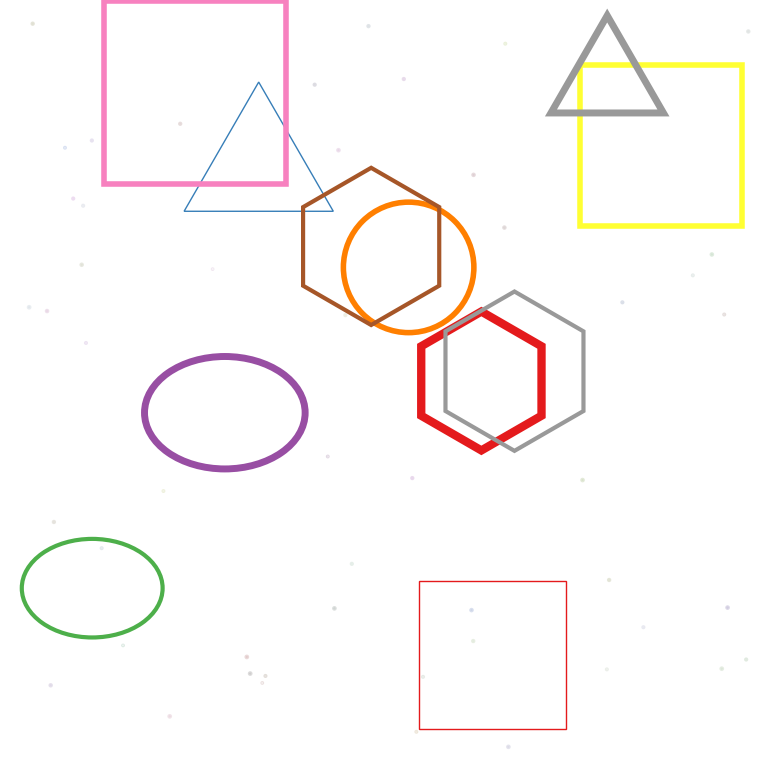[{"shape": "hexagon", "thickness": 3, "radius": 0.45, "center": [0.625, 0.505]}, {"shape": "square", "thickness": 0.5, "radius": 0.48, "center": [0.64, 0.15]}, {"shape": "triangle", "thickness": 0.5, "radius": 0.56, "center": [0.336, 0.782]}, {"shape": "oval", "thickness": 1.5, "radius": 0.46, "center": [0.12, 0.236]}, {"shape": "oval", "thickness": 2.5, "radius": 0.52, "center": [0.292, 0.464]}, {"shape": "circle", "thickness": 2, "radius": 0.42, "center": [0.531, 0.653]}, {"shape": "square", "thickness": 2, "radius": 0.52, "center": [0.858, 0.811]}, {"shape": "hexagon", "thickness": 1.5, "radius": 0.51, "center": [0.482, 0.68]}, {"shape": "square", "thickness": 2, "radius": 0.59, "center": [0.253, 0.88]}, {"shape": "triangle", "thickness": 2.5, "radius": 0.42, "center": [0.789, 0.895]}, {"shape": "hexagon", "thickness": 1.5, "radius": 0.52, "center": [0.668, 0.518]}]